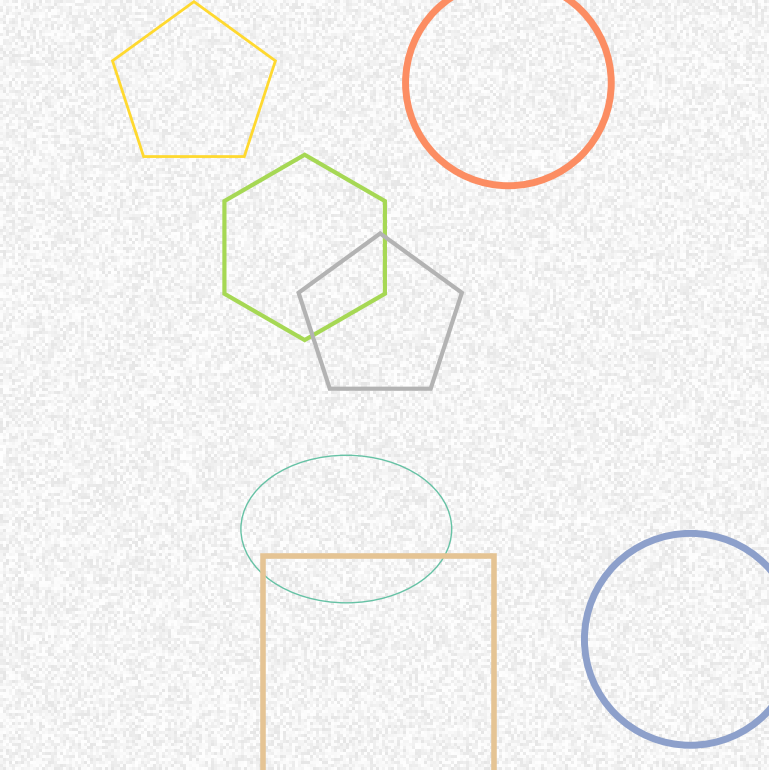[{"shape": "oval", "thickness": 0.5, "radius": 0.68, "center": [0.45, 0.313]}, {"shape": "circle", "thickness": 2.5, "radius": 0.67, "center": [0.66, 0.892]}, {"shape": "circle", "thickness": 2.5, "radius": 0.69, "center": [0.897, 0.17]}, {"shape": "hexagon", "thickness": 1.5, "radius": 0.6, "center": [0.396, 0.679]}, {"shape": "pentagon", "thickness": 1, "radius": 0.56, "center": [0.252, 0.887]}, {"shape": "square", "thickness": 2, "radius": 0.75, "center": [0.491, 0.128]}, {"shape": "pentagon", "thickness": 1.5, "radius": 0.56, "center": [0.494, 0.585]}]